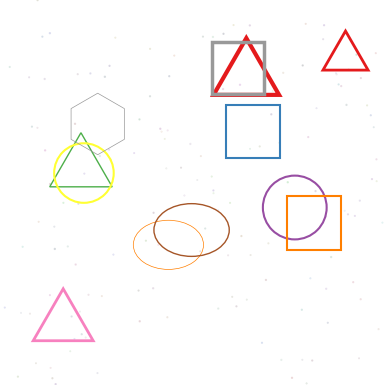[{"shape": "triangle", "thickness": 2, "radius": 0.34, "center": [0.897, 0.852]}, {"shape": "triangle", "thickness": 3, "radius": 0.49, "center": [0.64, 0.803]}, {"shape": "square", "thickness": 1.5, "radius": 0.34, "center": [0.657, 0.659]}, {"shape": "triangle", "thickness": 1, "radius": 0.47, "center": [0.21, 0.562]}, {"shape": "circle", "thickness": 1.5, "radius": 0.41, "center": [0.766, 0.461]}, {"shape": "square", "thickness": 1.5, "radius": 0.35, "center": [0.816, 0.421]}, {"shape": "oval", "thickness": 0.5, "radius": 0.46, "center": [0.437, 0.364]}, {"shape": "circle", "thickness": 1.5, "radius": 0.39, "center": [0.218, 0.551]}, {"shape": "oval", "thickness": 1, "radius": 0.49, "center": [0.498, 0.403]}, {"shape": "triangle", "thickness": 2, "radius": 0.45, "center": [0.164, 0.16]}, {"shape": "hexagon", "thickness": 0.5, "radius": 0.4, "center": [0.254, 0.678]}, {"shape": "square", "thickness": 2.5, "radius": 0.33, "center": [0.618, 0.824]}]